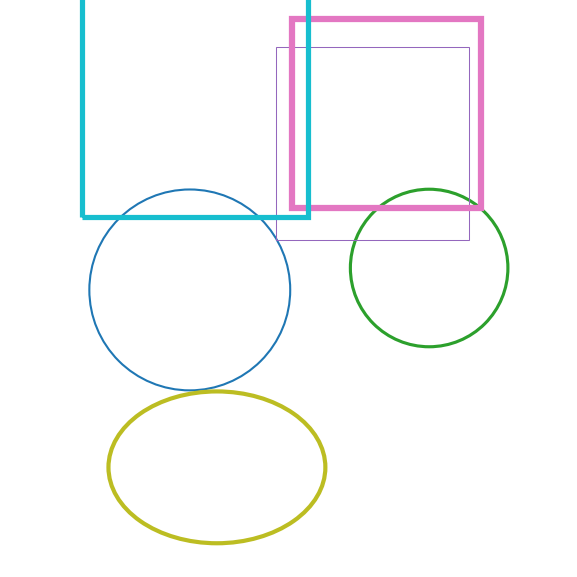[{"shape": "circle", "thickness": 1, "radius": 0.87, "center": [0.329, 0.497]}, {"shape": "circle", "thickness": 1.5, "radius": 0.68, "center": [0.743, 0.535]}, {"shape": "square", "thickness": 0.5, "radius": 0.84, "center": [0.645, 0.751]}, {"shape": "square", "thickness": 3, "radius": 0.82, "center": [0.669, 0.803]}, {"shape": "oval", "thickness": 2, "radius": 0.94, "center": [0.376, 0.19]}, {"shape": "square", "thickness": 2.5, "radius": 0.98, "center": [0.338, 0.82]}]